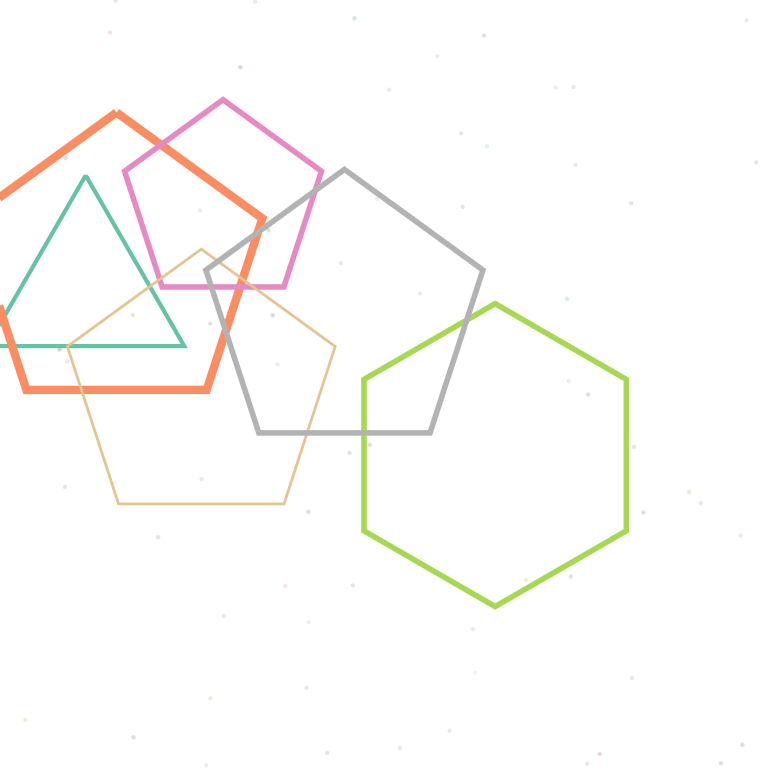[{"shape": "triangle", "thickness": 1.5, "radius": 0.74, "center": [0.111, 0.624]}, {"shape": "pentagon", "thickness": 3, "radius": 1.0, "center": [0.151, 0.655]}, {"shape": "pentagon", "thickness": 2, "radius": 0.67, "center": [0.29, 0.736]}, {"shape": "hexagon", "thickness": 2, "radius": 0.98, "center": [0.643, 0.409]}, {"shape": "pentagon", "thickness": 1, "radius": 0.91, "center": [0.261, 0.494]}, {"shape": "pentagon", "thickness": 2, "radius": 0.95, "center": [0.447, 0.591]}]